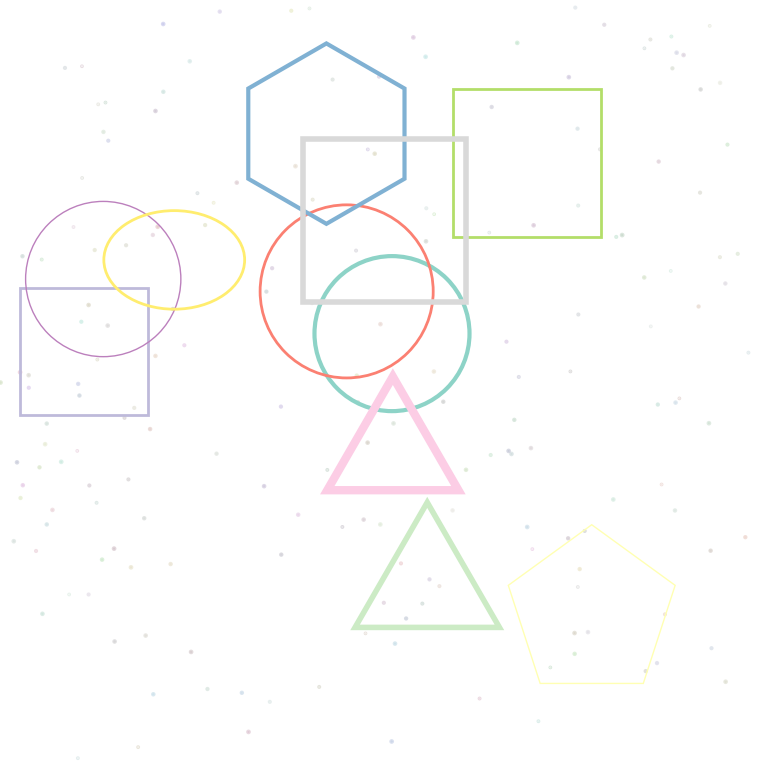[{"shape": "circle", "thickness": 1.5, "radius": 0.5, "center": [0.509, 0.567]}, {"shape": "pentagon", "thickness": 0.5, "radius": 0.57, "center": [0.768, 0.205]}, {"shape": "square", "thickness": 1, "radius": 0.41, "center": [0.109, 0.543]}, {"shape": "circle", "thickness": 1, "radius": 0.56, "center": [0.45, 0.622]}, {"shape": "hexagon", "thickness": 1.5, "radius": 0.59, "center": [0.424, 0.826]}, {"shape": "square", "thickness": 1, "radius": 0.48, "center": [0.685, 0.788]}, {"shape": "triangle", "thickness": 3, "radius": 0.49, "center": [0.51, 0.413]}, {"shape": "square", "thickness": 2, "radius": 0.53, "center": [0.499, 0.714]}, {"shape": "circle", "thickness": 0.5, "radius": 0.5, "center": [0.134, 0.638]}, {"shape": "triangle", "thickness": 2, "radius": 0.54, "center": [0.555, 0.239]}, {"shape": "oval", "thickness": 1, "radius": 0.46, "center": [0.226, 0.662]}]